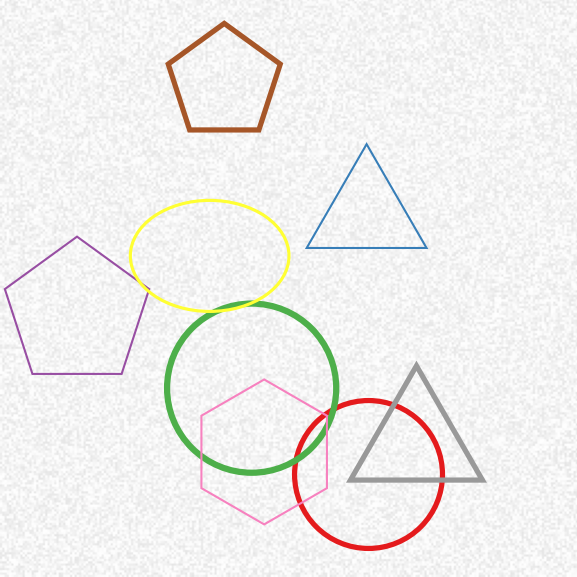[{"shape": "circle", "thickness": 2.5, "radius": 0.64, "center": [0.638, 0.177]}, {"shape": "triangle", "thickness": 1, "radius": 0.6, "center": [0.635, 0.63]}, {"shape": "circle", "thickness": 3, "radius": 0.73, "center": [0.436, 0.327]}, {"shape": "pentagon", "thickness": 1, "radius": 0.66, "center": [0.133, 0.458]}, {"shape": "oval", "thickness": 1.5, "radius": 0.69, "center": [0.363, 0.556]}, {"shape": "pentagon", "thickness": 2.5, "radius": 0.51, "center": [0.388, 0.857]}, {"shape": "hexagon", "thickness": 1, "radius": 0.63, "center": [0.457, 0.217]}, {"shape": "triangle", "thickness": 2.5, "radius": 0.66, "center": [0.721, 0.234]}]